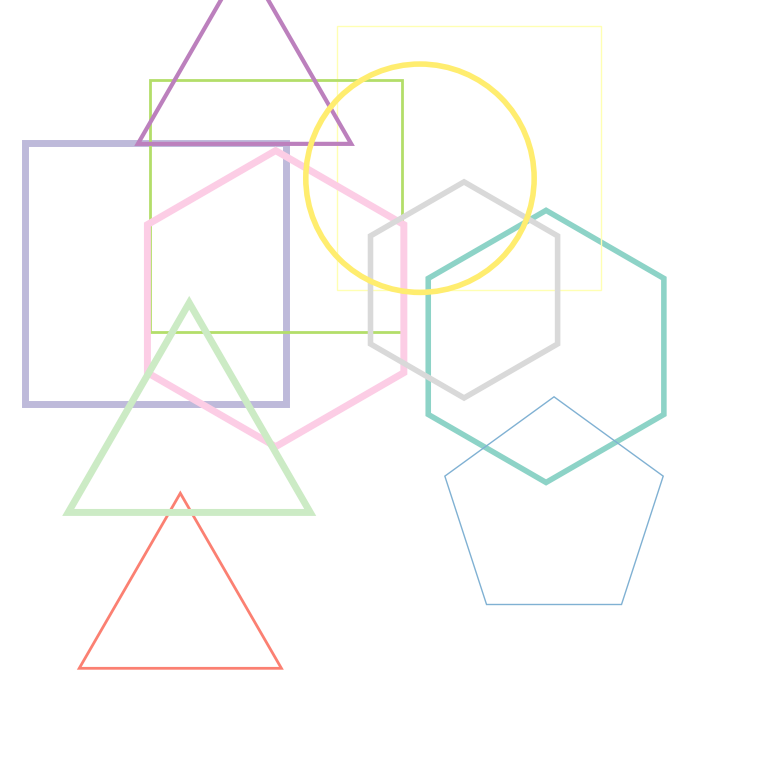[{"shape": "hexagon", "thickness": 2, "radius": 0.88, "center": [0.709, 0.55]}, {"shape": "square", "thickness": 0.5, "radius": 0.86, "center": [0.609, 0.795]}, {"shape": "square", "thickness": 2.5, "radius": 0.85, "center": [0.202, 0.645]}, {"shape": "triangle", "thickness": 1, "radius": 0.76, "center": [0.234, 0.208]}, {"shape": "pentagon", "thickness": 0.5, "radius": 0.75, "center": [0.72, 0.336]}, {"shape": "square", "thickness": 1, "radius": 0.82, "center": [0.358, 0.732]}, {"shape": "hexagon", "thickness": 2.5, "radius": 0.96, "center": [0.358, 0.612]}, {"shape": "hexagon", "thickness": 2, "radius": 0.7, "center": [0.603, 0.623]}, {"shape": "triangle", "thickness": 1.5, "radius": 0.8, "center": [0.318, 0.893]}, {"shape": "triangle", "thickness": 2.5, "radius": 0.91, "center": [0.246, 0.425]}, {"shape": "circle", "thickness": 2, "radius": 0.74, "center": [0.545, 0.769]}]